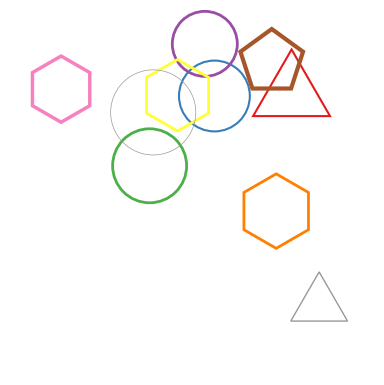[{"shape": "triangle", "thickness": 1.5, "radius": 0.58, "center": [0.757, 0.756]}, {"shape": "circle", "thickness": 1.5, "radius": 0.46, "center": [0.557, 0.751]}, {"shape": "circle", "thickness": 2, "radius": 0.48, "center": [0.389, 0.569]}, {"shape": "circle", "thickness": 2, "radius": 0.42, "center": [0.532, 0.886]}, {"shape": "hexagon", "thickness": 2, "radius": 0.48, "center": [0.717, 0.452]}, {"shape": "hexagon", "thickness": 2, "radius": 0.46, "center": [0.461, 0.753]}, {"shape": "pentagon", "thickness": 3, "radius": 0.43, "center": [0.706, 0.839]}, {"shape": "hexagon", "thickness": 2.5, "radius": 0.43, "center": [0.159, 0.768]}, {"shape": "circle", "thickness": 0.5, "radius": 0.55, "center": [0.398, 0.708]}, {"shape": "triangle", "thickness": 1, "radius": 0.43, "center": [0.829, 0.209]}]